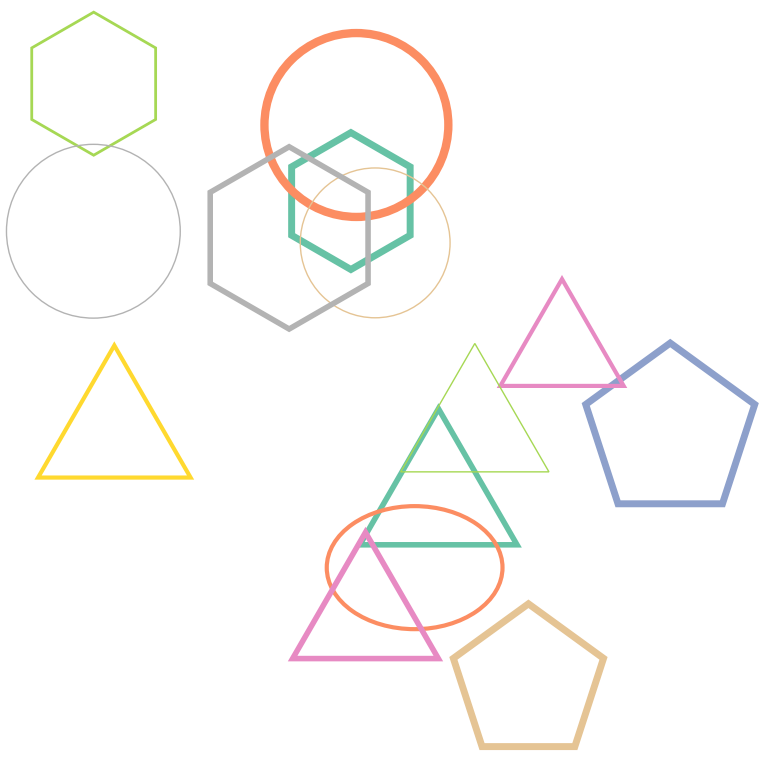[{"shape": "hexagon", "thickness": 2.5, "radius": 0.44, "center": [0.456, 0.739]}, {"shape": "triangle", "thickness": 2, "radius": 0.59, "center": [0.569, 0.351]}, {"shape": "oval", "thickness": 1.5, "radius": 0.57, "center": [0.538, 0.263]}, {"shape": "circle", "thickness": 3, "radius": 0.6, "center": [0.463, 0.838]}, {"shape": "pentagon", "thickness": 2.5, "radius": 0.58, "center": [0.87, 0.439]}, {"shape": "triangle", "thickness": 2, "radius": 0.55, "center": [0.475, 0.199]}, {"shape": "triangle", "thickness": 1.5, "radius": 0.46, "center": [0.73, 0.545]}, {"shape": "hexagon", "thickness": 1, "radius": 0.46, "center": [0.122, 0.891]}, {"shape": "triangle", "thickness": 0.5, "radius": 0.56, "center": [0.617, 0.443]}, {"shape": "triangle", "thickness": 1.5, "radius": 0.57, "center": [0.148, 0.437]}, {"shape": "circle", "thickness": 0.5, "radius": 0.49, "center": [0.487, 0.685]}, {"shape": "pentagon", "thickness": 2.5, "radius": 0.51, "center": [0.686, 0.113]}, {"shape": "circle", "thickness": 0.5, "radius": 0.56, "center": [0.121, 0.7]}, {"shape": "hexagon", "thickness": 2, "radius": 0.59, "center": [0.376, 0.691]}]